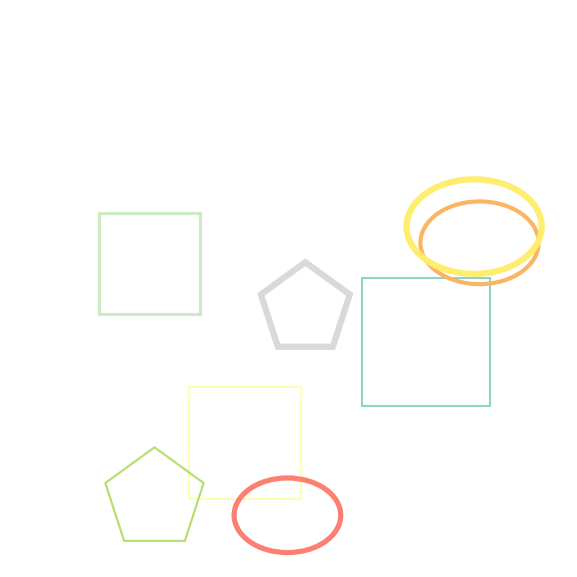[{"shape": "square", "thickness": 1, "radius": 0.55, "center": [0.738, 0.408]}, {"shape": "square", "thickness": 1, "radius": 0.48, "center": [0.424, 0.233]}, {"shape": "oval", "thickness": 2.5, "radius": 0.46, "center": [0.498, 0.107]}, {"shape": "oval", "thickness": 2, "radius": 0.51, "center": [0.83, 0.579]}, {"shape": "pentagon", "thickness": 1, "radius": 0.45, "center": [0.268, 0.135]}, {"shape": "pentagon", "thickness": 3, "radius": 0.4, "center": [0.529, 0.464]}, {"shape": "square", "thickness": 1.5, "radius": 0.44, "center": [0.259, 0.542]}, {"shape": "oval", "thickness": 3, "radius": 0.58, "center": [0.821, 0.607]}]